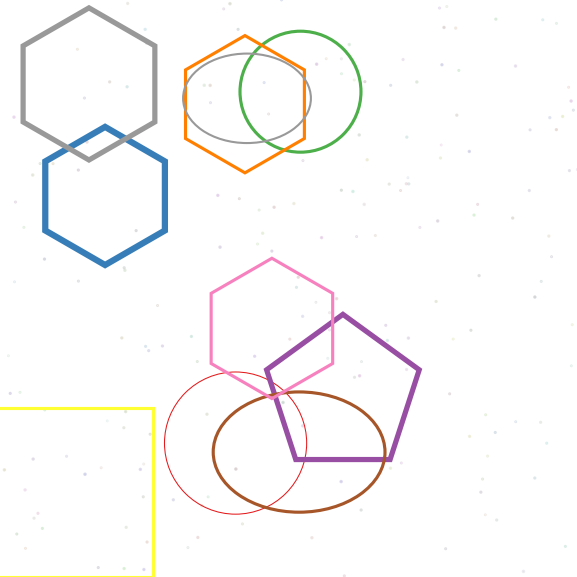[{"shape": "circle", "thickness": 0.5, "radius": 0.62, "center": [0.408, 0.232]}, {"shape": "hexagon", "thickness": 3, "radius": 0.6, "center": [0.182, 0.66]}, {"shape": "circle", "thickness": 1.5, "radius": 0.52, "center": [0.52, 0.84]}, {"shape": "pentagon", "thickness": 2.5, "radius": 0.69, "center": [0.594, 0.316]}, {"shape": "hexagon", "thickness": 1.5, "radius": 0.59, "center": [0.424, 0.819]}, {"shape": "square", "thickness": 1.5, "radius": 0.73, "center": [0.118, 0.147]}, {"shape": "oval", "thickness": 1.5, "radius": 0.74, "center": [0.518, 0.216]}, {"shape": "hexagon", "thickness": 1.5, "radius": 0.61, "center": [0.471, 0.43]}, {"shape": "oval", "thickness": 1, "radius": 0.55, "center": [0.428, 0.829]}, {"shape": "hexagon", "thickness": 2.5, "radius": 0.66, "center": [0.154, 0.854]}]